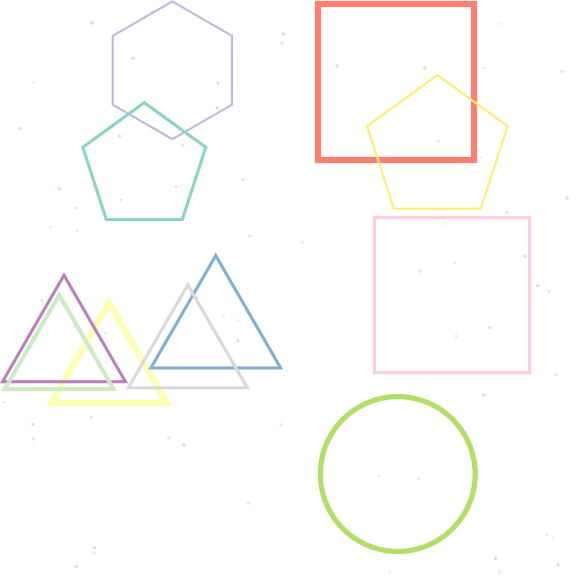[{"shape": "pentagon", "thickness": 1.5, "radius": 0.56, "center": [0.25, 0.709]}, {"shape": "triangle", "thickness": 3, "radius": 0.58, "center": [0.189, 0.359]}, {"shape": "hexagon", "thickness": 1, "radius": 0.6, "center": [0.298, 0.877]}, {"shape": "square", "thickness": 3, "radius": 0.68, "center": [0.685, 0.857]}, {"shape": "triangle", "thickness": 1.5, "radius": 0.65, "center": [0.374, 0.427]}, {"shape": "circle", "thickness": 2.5, "radius": 0.67, "center": [0.689, 0.178]}, {"shape": "square", "thickness": 1.5, "radius": 0.67, "center": [0.782, 0.49]}, {"shape": "triangle", "thickness": 1.5, "radius": 0.59, "center": [0.325, 0.387]}, {"shape": "triangle", "thickness": 1.5, "radius": 0.61, "center": [0.111, 0.4]}, {"shape": "triangle", "thickness": 2, "radius": 0.54, "center": [0.102, 0.38]}, {"shape": "pentagon", "thickness": 1, "radius": 0.64, "center": [0.757, 0.741]}]